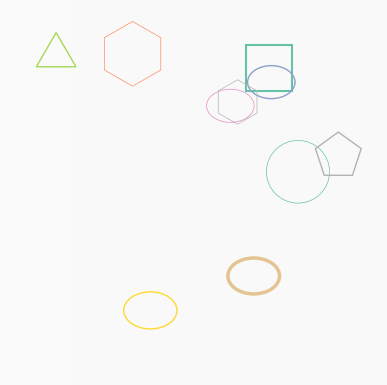[{"shape": "square", "thickness": 1.5, "radius": 0.3, "center": [0.694, 0.823]}, {"shape": "circle", "thickness": 0.5, "radius": 0.41, "center": [0.769, 0.554]}, {"shape": "hexagon", "thickness": 0.5, "radius": 0.42, "center": [0.342, 0.86]}, {"shape": "oval", "thickness": 1, "radius": 0.31, "center": [0.7, 0.787]}, {"shape": "oval", "thickness": 0.5, "radius": 0.31, "center": [0.594, 0.725]}, {"shape": "triangle", "thickness": 1, "radius": 0.3, "center": [0.145, 0.856]}, {"shape": "oval", "thickness": 1, "radius": 0.34, "center": [0.388, 0.194]}, {"shape": "oval", "thickness": 2.5, "radius": 0.33, "center": [0.655, 0.283]}, {"shape": "hexagon", "thickness": 0.5, "radius": 0.29, "center": [0.613, 0.735]}, {"shape": "pentagon", "thickness": 1, "radius": 0.31, "center": [0.873, 0.595]}]